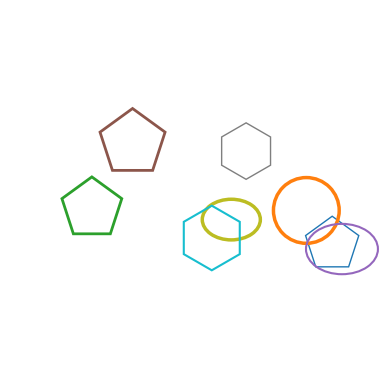[{"shape": "pentagon", "thickness": 1, "radius": 0.36, "center": [0.863, 0.366]}, {"shape": "circle", "thickness": 2.5, "radius": 0.43, "center": [0.796, 0.453]}, {"shape": "pentagon", "thickness": 2, "radius": 0.41, "center": [0.239, 0.459]}, {"shape": "oval", "thickness": 1.5, "radius": 0.47, "center": [0.888, 0.353]}, {"shape": "pentagon", "thickness": 2, "radius": 0.44, "center": [0.344, 0.629]}, {"shape": "hexagon", "thickness": 1, "radius": 0.37, "center": [0.639, 0.608]}, {"shape": "oval", "thickness": 2.5, "radius": 0.38, "center": [0.601, 0.43]}, {"shape": "hexagon", "thickness": 1.5, "radius": 0.42, "center": [0.55, 0.382]}]